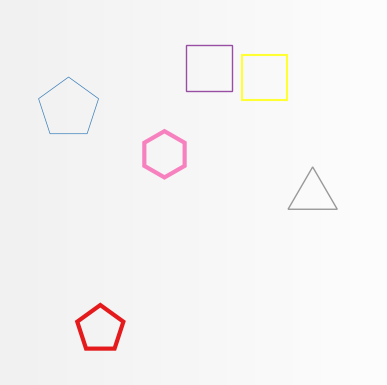[{"shape": "pentagon", "thickness": 3, "radius": 0.31, "center": [0.259, 0.145]}, {"shape": "pentagon", "thickness": 0.5, "radius": 0.41, "center": [0.177, 0.719]}, {"shape": "square", "thickness": 1, "radius": 0.3, "center": [0.54, 0.823]}, {"shape": "square", "thickness": 1.5, "radius": 0.29, "center": [0.682, 0.799]}, {"shape": "hexagon", "thickness": 3, "radius": 0.3, "center": [0.424, 0.599]}, {"shape": "triangle", "thickness": 1, "radius": 0.37, "center": [0.807, 0.493]}]